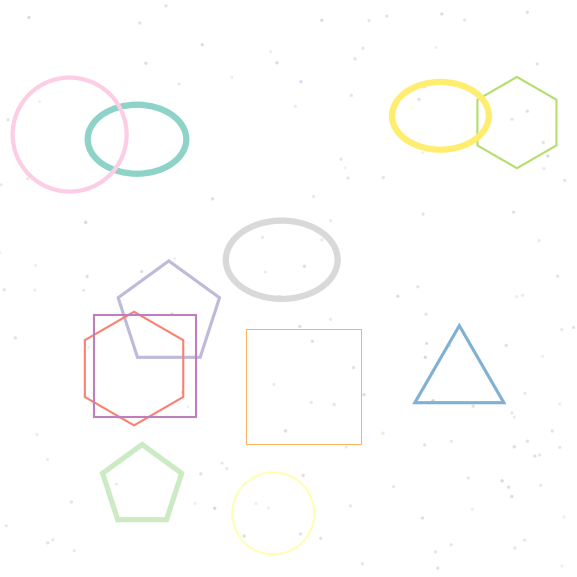[{"shape": "oval", "thickness": 3, "radius": 0.43, "center": [0.237, 0.758]}, {"shape": "circle", "thickness": 1, "radius": 0.36, "center": [0.473, 0.11]}, {"shape": "pentagon", "thickness": 1.5, "radius": 0.46, "center": [0.292, 0.455]}, {"shape": "hexagon", "thickness": 1, "radius": 0.49, "center": [0.232, 0.361]}, {"shape": "triangle", "thickness": 1.5, "radius": 0.44, "center": [0.795, 0.346]}, {"shape": "square", "thickness": 0.5, "radius": 0.5, "center": [0.525, 0.329]}, {"shape": "hexagon", "thickness": 1, "radius": 0.4, "center": [0.895, 0.787]}, {"shape": "circle", "thickness": 2, "radius": 0.49, "center": [0.121, 0.766]}, {"shape": "oval", "thickness": 3, "radius": 0.48, "center": [0.488, 0.549]}, {"shape": "square", "thickness": 1, "radius": 0.44, "center": [0.251, 0.365]}, {"shape": "pentagon", "thickness": 2.5, "radius": 0.36, "center": [0.246, 0.157]}, {"shape": "oval", "thickness": 3, "radius": 0.42, "center": [0.763, 0.799]}]